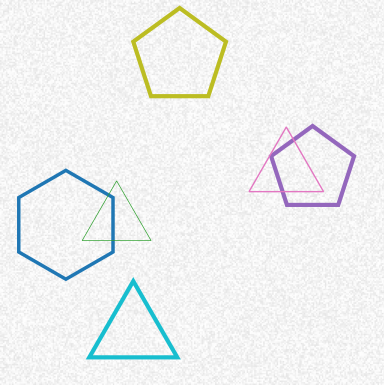[{"shape": "hexagon", "thickness": 2.5, "radius": 0.71, "center": [0.171, 0.416]}, {"shape": "triangle", "thickness": 0.5, "radius": 0.52, "center": [0.303, 0.427]}, {"shape": "pentagon", "thickness": 3, "radius": 0.57, "center": [0.812, 0.559]}, {"shape": "triangle", "thickness": 1, "radius": 0.56, "center": [0.744, 0.558]}, {"shape": "pentagon", "thickness": 3, "radius": 0.63, "center": [0.467, 0.853]}, {"shape": "triangle", "thickness": 3, "radius": 0.66, "center": [0.346, 0.138]}]